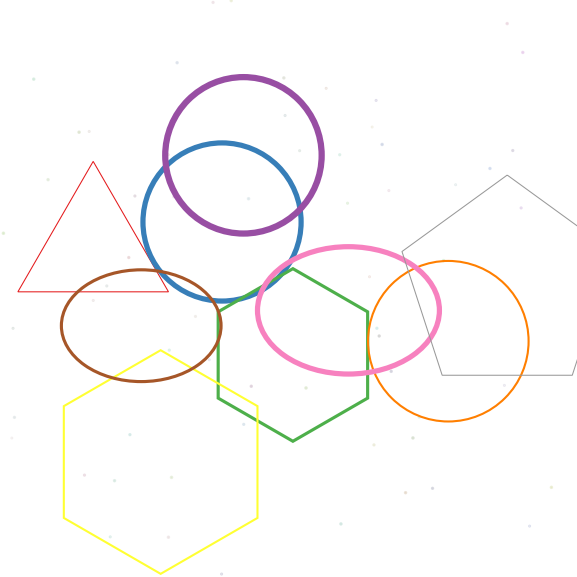[{"shape": "triangle", "thickness": 0.5, "radius": 0.75, "center": [0.161, 0.569]}, {"shape": "circle", "thickness": 2.5, "radius": 0.68, "center": [0.384, 0.615]}, {"shape": "hexagon", "thickness": 1.5, "radius": 0.75, "center": [0.507, 0.384]}, {"shape": "circle", "thickness": 3, "radius": 0.68, "center": [0.422, 0.73]}, {"shape": "circle", "thickness": 1, "radius": 0.7, "center": [0.776, 0.408]}, {"shape": "hexagon", "thickness": 1, "radius": 0.97, "center": [0.278, 0.199]}, {"shape": "oval", "thickness": 1.5, "radius": 0.69, "center": [0.245, 0.435]}, {"shape": "oval", "thickness": 2.5, "radius": 0.79, "center": [0.603, 0.462]}, {"shape": "pentagon", "thickness": 0.5, "radius": 0.96, "center": [0.878, 0.504]}]